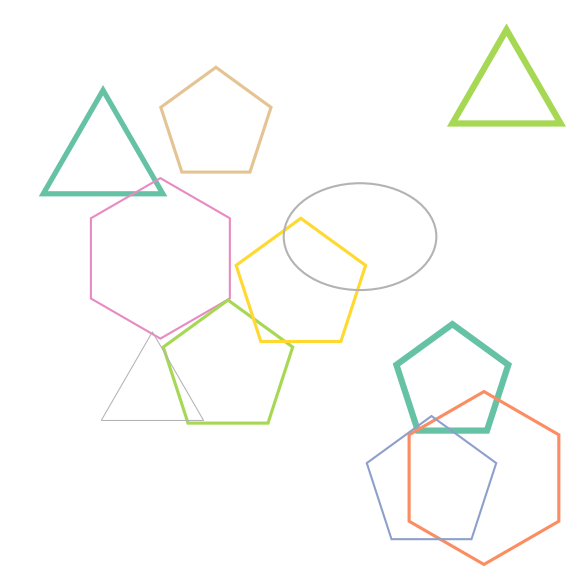[{"shape": "pentagon", "thickness": 3, "radius": 0.51, "center": [0.783, 0.336]}, {"shape": "triangle", "thickness": 2.5, "radius": 0.6, "center": [0.178, 0.723]}, {"shape": "hexagon", "thickness": 1.5, "radius": 0.75, "center": [0.838, 0.171]}, {"shape": "pentagon", "thickness": 1, "radius": 0.59, "center": [0.747, 0.161]}, {"shape": "hexagon", "thickness": 1, "radius": 0.69, "center": [0.278, 0.552]}, {"shape": "pentagon", "thickness": 1.5, "radius": 0.59, "center": [0.395, 0.362]}, {"shape": "triangle", "thickness": 3, "radius": 0.54, "center": [0.877, 0.839]}, {"shape": "pentagon", "thickness": 1.5, "radius": 0.59, "center": [0.521, 0.503]}, {"shape": "pentagon", "thickness": 1.5, "radius": 0.5, "center": [0.374, 0.782]}, {"shape": "triangle", "thickness": 0.5, "radius": 0.51, "center": [0.264, 0.322]}, {"shape": "oval", "thickness": 1, "radius": 0.66, "center": [0.623, 0.589]}]